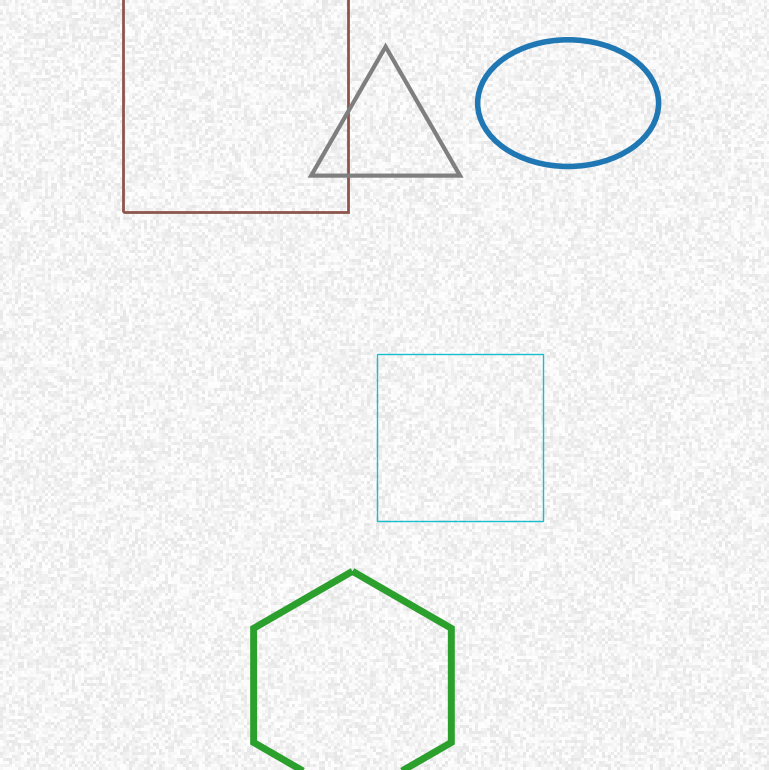[{"shape": "oval", "thickness": 2, "radius": 0.59, "center": [0.738, 0.866]}, {"shape": "hexagon", "thickness": 2.5, "radius": 0.74, "center": [0.458, 0.11]}, {"shape": "square", "thickness": 1, "radius": 0.73, "center": [0.306, 0.871]}, {"shape": "triangle", "thickness": 1.5, "radius": 0.56, "center": [0.501, 0.828]}, {"shape": "square", "thickness": 0.5, "radius": 0.54, "center": [0.597, 0.432]}]